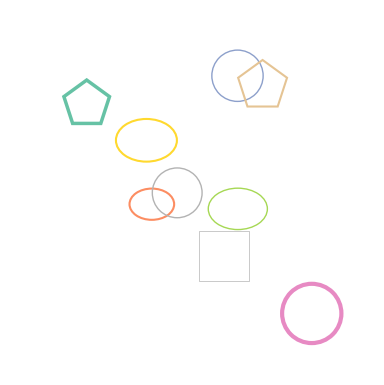[{"shape": "pentagon", "thickness": 2.5, "radius": 0.31, "center": [0.225, 0.73]}, {"shape": "oval", "thickness": 1.5, "radius": 0.29, "center": [0.394, 0.47]}, {"shape": "circle", "thickness": 1, "radius": 0.33, "center": [0.617, 0.803]}, {"shape": "circle", "thickness": 3, "radius": 0.38, "center": [0.81, 0.186]}, {"shape": "oval", "thickness": 1, "radius": 0.38, "center": [0.618, 0.457]}, {"shape": "oval", "thickness": 1.5, "radius": 0.4, "center": [0.38, 0.636]}, {"shape": "pentagon", "thickness": 1.5, "radius": 0.33, "center": [0.682, 0.777]}, {"shape": "square", "thickness": 0.5, "radius": 0.33, "center": [0.582, 0.336]}, {"shape": "circle", "thickness": 1, "radius": 0.32, "center": [0.46, 0.499]}]